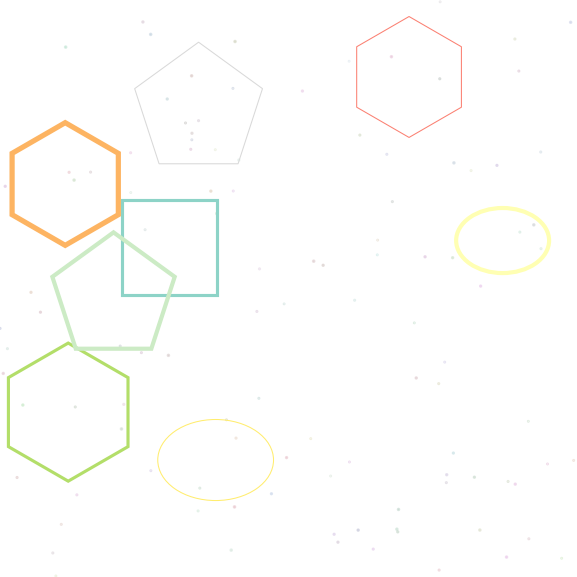[{"shape": "square", "thickness": 1.5, "radius": 0.41, "center": [0.293, 0.571]}, {"shape": "oval", "thickness": 2, "radius": 0.4, "center": [0.87, 0.583]}, {"shape": "hexagon", "thickness": 0.5, "radius": 0.52, "center": [0.708, 0.866]}, {"shape": "hexagon", "thickness": 2.5, "radius": 0.53, "center": [0.113, 0.68]}, {"shape": "hexagon", "thickness": 1.5, "radius": 0.6, "center": [0.118, 0.286]}, {"shape": "pentagon", "thickness": 0.5, "radius": 0.58, "center": [0.344, 0.81]}, {"shape": "pentagon", "thickness": 2, "radius": 0.56, "center": [0.197, 0.485]}, {"shape": "oval", "thickness": 0.5, "radius": 0.5, "center": [0.373, 0.203]}]